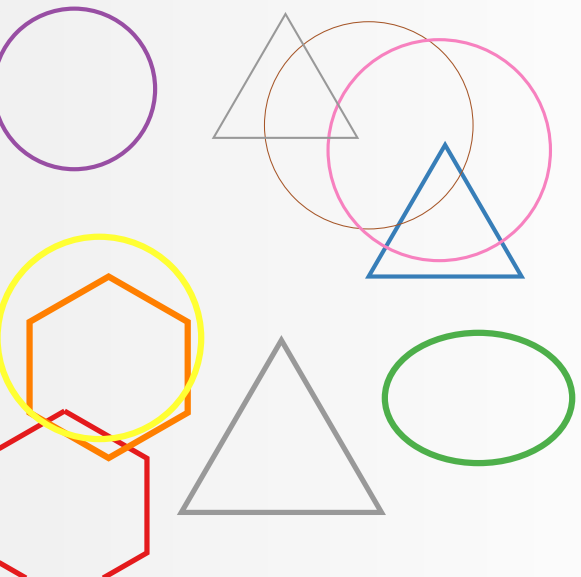[{"shape": "hexagon", "thickness": 2.5, "radius": 0.82, "center": [0.111, 0.124]}, {"shape": "triangle", "thickness": 2, "radius": 0.76, "center": [0.766, 0.596]}, {"shape": "oval", "thickness": 3, "radius": 0.81, "center": [0.823, 0.31]}, {"shape": "circle", "thickness": 2, "radius": 0.7, "center": [0.128, 0.845]}, {"shape": "hexagon", "thickness": 3, "radius": 0.79, "center": [0.187, 0.363]}, {"shape": "circle", "thickness": 3, "radius": 0.88, "center": [0.171, 0.414]}, {"shape": "circle", "thickness": 0.5, "radius": 0.9, "center": [0.634, 0.782]}, {"shape": "circle", "thickness": 1.5, "radius": 0.96, "center": [0.756, 0.739]}, {"shape": "triangle", "thickness": 1, "radius": 0.71, "center": [0.491, 0.832]}, {"shape": "triangle", "thickness": 2.5, "radius": 0.99, "center": [0.484, 0.211]}]